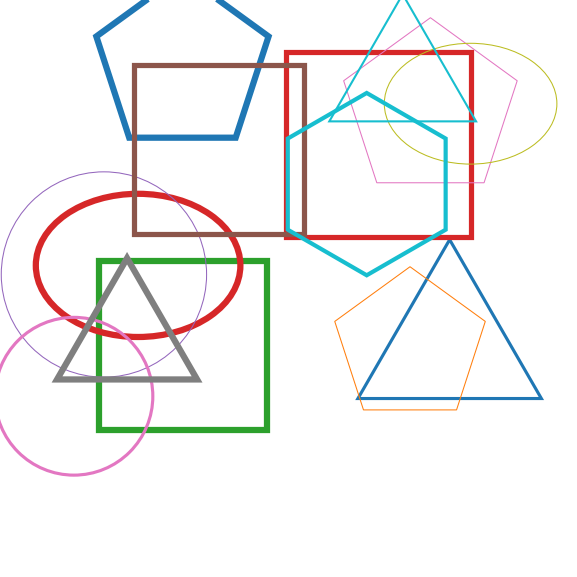[{"shape": "triangle", "thickness": 1.5, "radius": 0.92, "center": [0.779, 0.401]}, {"shape": "pentagon", "thickness": 3, "radius": 0.78, "center": [0.316, 0.888]}, {"shape": "pentagon", "thickness": 0.5, "radius": 0.69, "center": [0.71, 0.4]}, {"shape": "square", "thickness": 3, "radius": 0.73, "center": [0.317, 0.4]}, {"shape": "square", "thickness": 2.5, "radius": 0.8, "center": [0.656, 0.75]}, {"shape": "oval", "thickness": 3, "radius": 0.89, "center": [0.239, 0.54]}, {"shape": "circle", "thickness": 0.5, "radius": 0.89, "center": [0.18, 0.524]}, {"shape": "square", "thickness": 2.5, "radius": 0.73, "center": [0.379, 0.74]}, {"shape": "circle", "thickness": 1.5, "radius": 0.68, "center": [0.128, 0.313]}, {"shape": "pentagon", "thickness": 0.5, "radius": 0.79, "center": [0.745, 0.81]}, {"shape": "triangle", "thickness": 3, "radius": 0.7, "center": [0.22, 0.412]}, {"shape": "oval", "thickness": 0.5, "radius": 0.75, "center": [0.815, 0.82]}, {"shape": "hexagon", "thickness": 2, "radius": 0.79, "center": [0.635, 0.68]}, {"shape": "triangle", "thickness": 1, "radius": 0.73, "center": [0.697, 0.862]}]